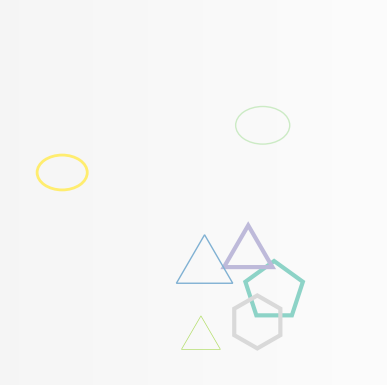[{"shape": "pentagon", "thickness": 3, "radius": 0.39, "center": [0.707, 0.244]}, {"shape": "triangle", "thickness": 3, "radius": 0.36, "center": [0.641, 0.342]}, {"shape": "triangle", "thickness": 1, "radius": 0.42, "center": [0.528, 0.306]}, {"shape": "triangle", "thickness": 0.5, "radius": 0.29, "center": [0.519, 0.122]}, {"shape": "hexagon", "thickness": 3, "radius": 0.34, "center": [0.664, 0.164]}, {"shape": "oval", "thickness": 1, "radius": 0.35, "center": [0.678, 0.675]}, {"shape": "oval", "thickness": 2, "radius": 0.32, "center": [0.16, 0.552]}]